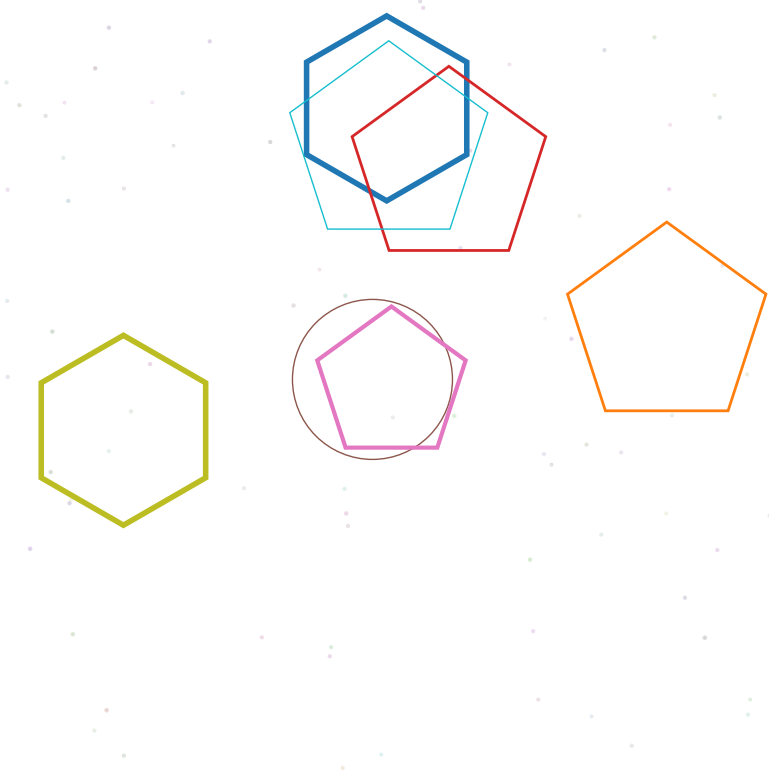[{"shape": "hexagon", "thickness": 2, "radius": 0.6, "center": [0.502, 0.859]}, {"shape": "pentagon", "thickness": 1, "radius": 0.68, "center": [0.866, 0.576]}, {"shape": "pentagon", "thickness": 1, "radius": 0.66, "center": [0.583, 0.782]}, {"shape": "circle", "thickness": 0.5, "radius": 0.52, "center": [0.484, 0.507]}, {"shape": "pentagon", "thickness": 1.5, "radius": 0.51, "center": [0.508, 0.501]}, {"shape": "hexagon", "thickness": 2, "radius": 0.62, "center": [0.16, 0.441]}, {"shape": "pentagon", "thickness": 0.5, "radius": 0.68, "center": [0.505, 0.812]}]